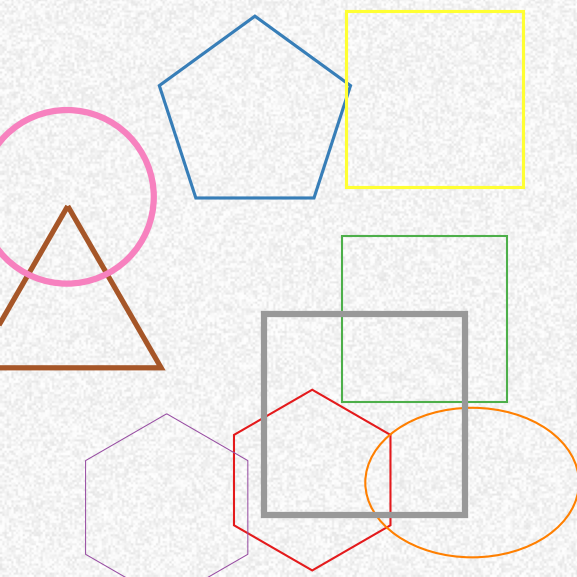[{"shape": "hexagon", "thickness": 1, "radius": 0.78, "center": [0.541, 0.168]}, {"shape": "pentagon", "thickness": 1.5, "radius": 0.87, "center": [0.441, 0.797]}, {"shape": "square", "thickness": 1, "radius": 0.72, "center": [0.735, 0.447]}, {"shape": "hexagon", "thickness": 0.5, "radius": 0.81, "center": [0.289, 0.12]}, {"shape": "oval", "thickness": 1, "radius": 0.92, "center": [0.818, 0.164]}, {"shape": "square", "thickness": 1.5, "radius": 0.76, "center": [0.752, 0.828]}, {"shape": "triangle", "thickness": 2.5, "radius": 0.93, "center": [0.117, 0.456]}, {"shape": "circle", "thickness": 3, "radius": 0.75, "center": [0.116, 0.658]}, {"shape": "square", "thickness": 3, "radius": 0.87, "center": [0.631, 0.281]}]